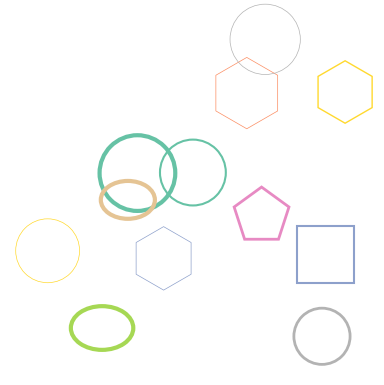[{"shape": "circle", "thickness": 1.5, "radius": 0.43, "center": [0.501, 0.552]}, {"shape": "circle", "thickness": 3, "radius": 0.49, "center": [0.357, 0.55]}, {"shape": "hexagon", "thickness": 0.5, "radius": 0.46, "center": [0.641, 0.758]}, {"shape": "square", "thickness": 1.5, "radius": 0.37, "center": [0.844, 0.34]}, {"shape": "hexagon", "thickness": 0.5, "radius": 0.41, "center": [0.425, 0.329]}, {"shape": "pentagon", "thickness": 2, "radius": 0.37, "center": [0.679, 0.439]}, {"shape": "oval", "thickness": 3, "radius": 0.41, "center": [0.265, 0.148]}, {"shape": "hexagon", "thickness": 1, "radius": 0.41, "center": [0.896, 0.761]}, {"shape": "circle", "thickness": 0.5, "radius": 0.41, "center": [0.124, 0.349]}, {"shape": "oval", "thickness": 3, "radius": 0.35, "center": [0.332, 0.481]}, {"shape": "circle", "thickness": 0.5, "radius": 0.46, "center": [0.689, 0.898]}, {"shape": "circle", "thickness": 2, "radius": 0.37, "center": [0.836, 0.127]}]